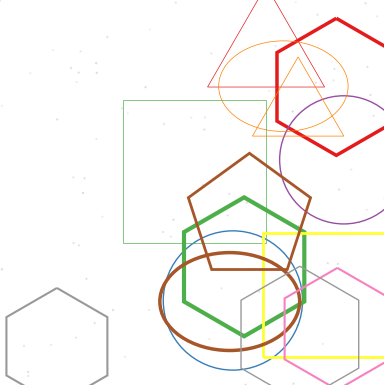[{"shape": "hexagon", "thickness": 2.5, "radius": 0.89, "center": [0.874, 0.774]}, {"shape": "triangle", "thickness": 0.5, "radius": 0.88, "center": [0.691, 0.862]}, {"shape": "circle", "thickness": 1, "radius": 0.9, "center": [0.605, 0.22]}, {"shape": "square", "thickness": 0.5, "radius": 0.93, "center": [0.505, 0.555]}, {"shape": "hexagon", "thickness": 3, "radius": 0.9, "center": [0.634, 0.307]}, {"shape": "circle", "thickness": 1, "radius": 0.83, "center": [0.893, 0.585]}, {"shape": "oval", "thickness": 0.5, "radius": 0.84, "center": [0.736, 0.776]}, {"shape": "triangle", "thickness": 0.5, "radius": 0.69, "center": [0.774, 0.715]}, {"shape": "square", "thickness": 2, "radius": 0.8, "center": [0.843, 0.233]}, {"shape": "pentagon", "thickness": 2, "radius": 0.83, "center": [0.648, 0.435]}, {"shape": "oval", "thickness": 2.5, "radius": 0.91, "center": [0.597, 0.217]}, {"shape": "hexagon", "thickness": 1.5, "radius": 0.79, "center": [0.876, 0.146]}, {"shape": "hexagon", "thickness": 1, "radius": 0.88, "center": [0.779, 0.132]}, {"shape": "hexagon", "thickness": 1.5, "radius": 0.76, "center": [0.148, 0.101]}]